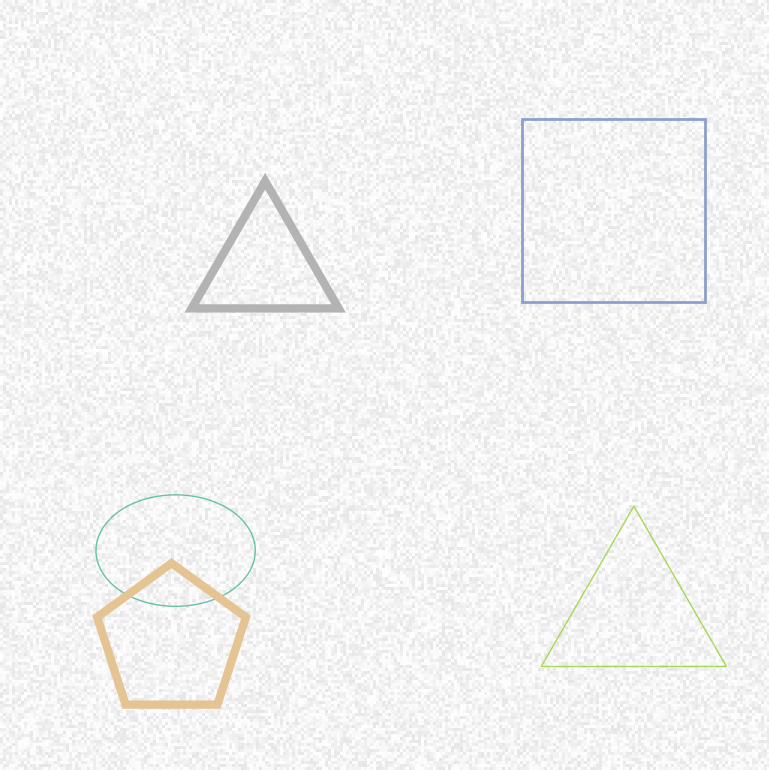[{"shape": "oval", "thickness": 0.5, "radius": 0.52, "center": [0.228, 0.285]}, {"shape": "square", "thickness": 1, "radius": 0.59, "center": [0.797, 0.727]}, {"shape": "triangle", "thickness": 0.5, "radius": 0.69, "center": [0.823, 0.204]}, {"shape": "pentagon", "thickness": 3, "radius": 0.51, "center": [0.223, 0.167]}, {"shape": "triangle", "thickness": 3, "radius": 0.55, "center": [0.344, 0.655]}]